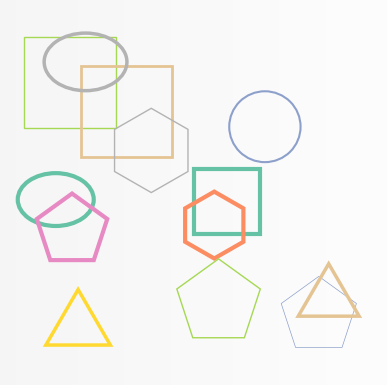[{"shape": "square", "thickness": 3, "radius": 0.42, "center": [0.586, 0.477]}, {"shape": "oval", "thickness": 3, "radius": 0.49, "center": [0.144, 0.482]}, {"shape": "hexagon", "thickness": 3, "radius": 0.43, "center": [0.553, 0.415]}, {"shape": "circle", "thickness": 1.5, "radius": 0.46, "center": [0.684, 0.671]}, {"shape": "pentagon", "thickness": 0.5, "radius": 0.51, "center": [0.823, 0.18]}, {"shape": "pentagon", "thickness": 3, "radius": 0.48, "center": [0.186, 0.402]}, {"shape": "pentagon", "thickness": 1, "radius": 0.57, "center": [0.564, 0.214]}, {"shape": "square", "thickness": 1, "radius": 0.59, "center": [0.18, 0.785]}, {"shape": "triangle", "thickness": 2.5, "radius": 0.48, "center": [0.202, 0.152]}, {"shape": "triangle", "thickness": 2.5, "radius": 0.45, "center": [0.848, 0.224]}, {"shape": "square", "thickness": 2, "radius": 0.59, "center": [0.327, 0.71]}, {"shape": "hexagon", "thickness": 1, "radius": 0.55, "center": [0.39, 0.609]}, {"shape": "oval", "thickness": 2.5, "radius": 0.53, "center": [0.221, 0.839]}]